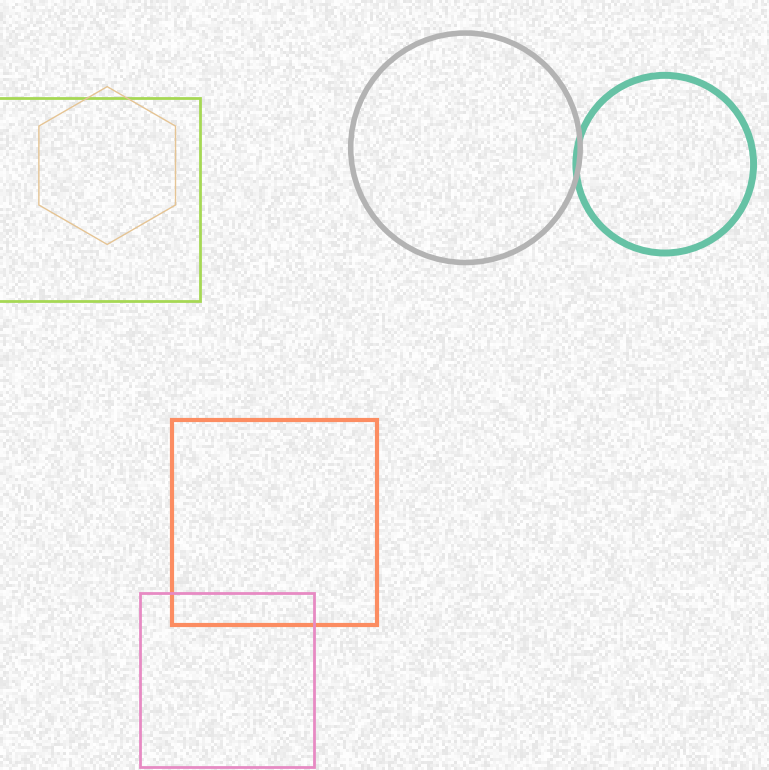[{"shape": "circle", "thickness": 2.5, "radius": 0.58, "center": [0.863, 0.787]}, {"shape": "square", "thickness": 1.5, "radius": 0.66, "center": [0.357, 0.321]}, {"shape": "square", "thickness": 1, "radius": 0.56, "center": [0.295, 0.117]}, {"shape": "square", "thickness": 1, "radius": 0.66, "center": [0.128, 0.741]}, {"shape": "hexagon", "thickness": 0.5, "radius": 0.51, "center": [0.139, 0.785]}, {"shape": "circle", "thickness": 2, "radius": 0.75, "center": [0.604, 0.808]}]